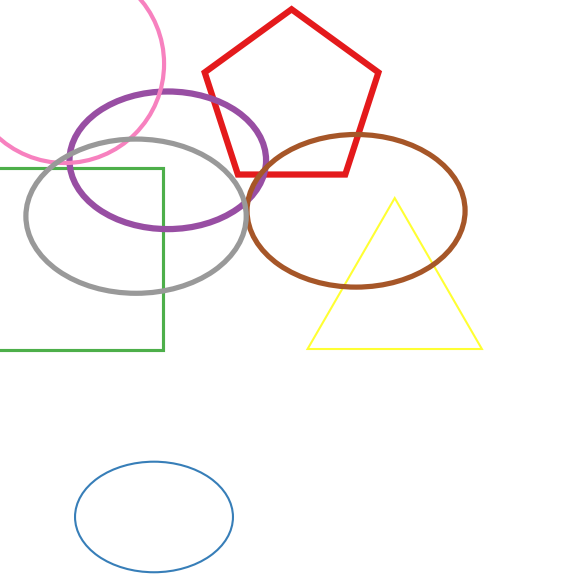[{"shape": "pentagon", "thickness": 3, "radius": 0.79, "center": [0.505, 0.825]}, {"shape": "oval", "thickness": 1, "radius": 0.68, "center": [0.267, 0.104]}, {"shape": "square", "thickness": 1.5, "radius": 0.79, "center": [0.124, 0.55]}, {"shape": "oval", "thickness": 3, "radius": 0.85, "center": [0.291, 0.722]}, {"shape": "triangle", "thickness": 1, "radius": 0.87, "center": [0.684, 0.482]}, {"shape": "oval", "thickness": 2.5, "radius": 0.94, "center": [0.617, 0.634]}, {"shape": "circle", "thickness": 2, "radius": 0.86, "center": [0.112, 0.889]}, {"shape": "oval", "thickness": 2.5, "radius": 0.95, "center": [0.236, 0.625]}]